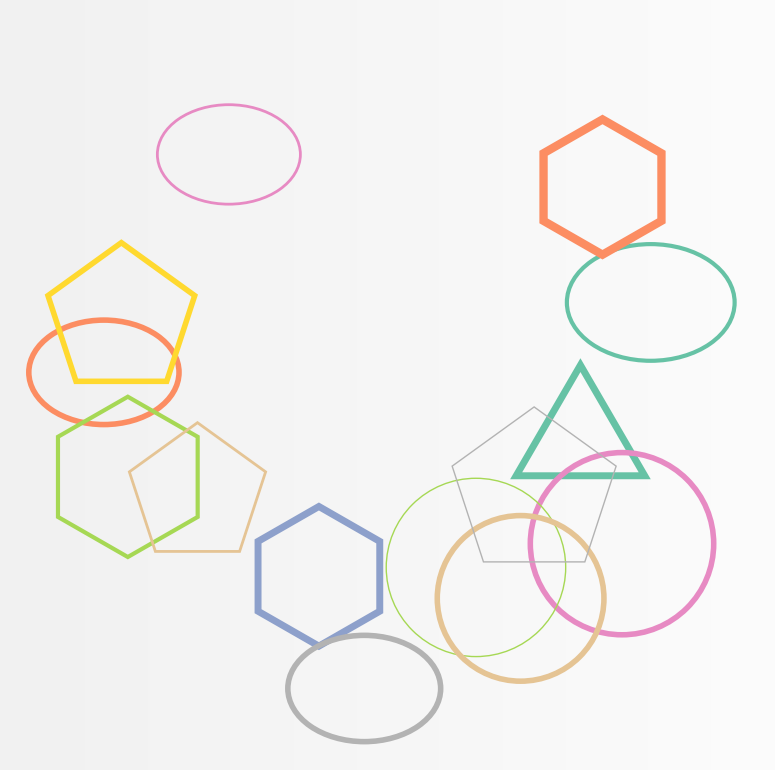[{"shape": "triangle", "thickness": 2.5, "radius": 0.48, "center": [0.749, 0.43]}, {"shape": "oval", "thickness": 1.5, "radius": 0.54, "center": [0.84, 0.607]}, {"shape": "hexagon", "thickness": 3, "radius": 0.44, "center": [0.777, 0.757]}, {"shape": "oval", "thickness": 2, "radius": 0.48, "center": [0.134, 0.516]}, {"shape": "hexagon", "thickness": 2.5, "radius": 0.45, "center": [0.411, 0.252]}, {"shape": "oval", "thickness": 1, "radius": 0.46, "center": [0.295, 0.799]}, {"shape": "circle", "thickness": 2, "radius": 0.59, "center": [0.803, 0.294]}, {"shape": "hexagon", "thickness": 1.5, "radius": 0.52, "center": [0.165, 0.381]}, {"shape": "circle", "thickness": 0.5, "radius": 0.58, "center": [0.614, 0.263]}, {"shape": "pentagon", "thickness": 2, "radius": 0.5, "center": [0.157, 0.585]}, {"shape": "pentagon", "thickness": 1, "radius": 0.46, "center": [0.255, 0.359]}, {"shape": "circle", "thickness": 2, "radius": 0.54, "center": [0.672, 0.223]}, {"shape": "pentagon", "thickness": 0.5, "radius": 0.56, "center": [0.689, 0.36]}, {"shape": "oval", "thickness": 2, "radius": 0.49, "center": [0.47, 0.106]}]